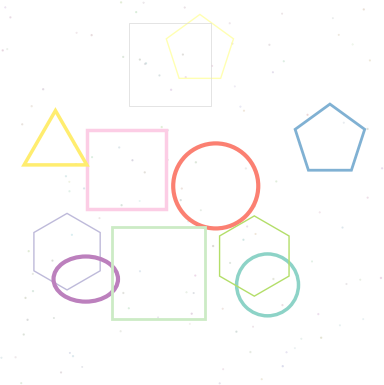[{"shape": "circle", "thickness": 2.5, "radius": 0.4, "center": [0.695, 0.26]}, {"shape": "pentagon", "thickness": 1, "radius": 0.46, "center": [0.519, 0.871]}, {"shape": "hexagon", "thickness": 1, "radius": 0.5, "center": [0.174, 0.346]}, {"shape": "circle", "thickness": 3, "radius": 0.55, "center": [0.56, 0.517]}, {"shape": "pentagon", "thickness": 2, "radius": 0.47, "center": [0.857, 0.635]}, {"shape": "hexagon", "thickness": 1, "radius": 0.52, "center": [0.661, 0.335]}, {"shape": "square", "thickness": 2.5, "radius": 0.51, "center": [0.329, 0.56]}, {"shape": "square", "thickness": 0.5, "radius": 0.53, "center": [0.441, 0.832]}, {"shape": "oval", "thickness": 3, "radius": 0.42, "center": [0.223, 0.275]}, {"shape": "square", "thickness": 2, "radius": 0.6, "center": [0.412, 0.291]}, {"shape": "triangle", "thickness": 2.5, "radius": 0.47, "center": [0.144, 0.619]}]